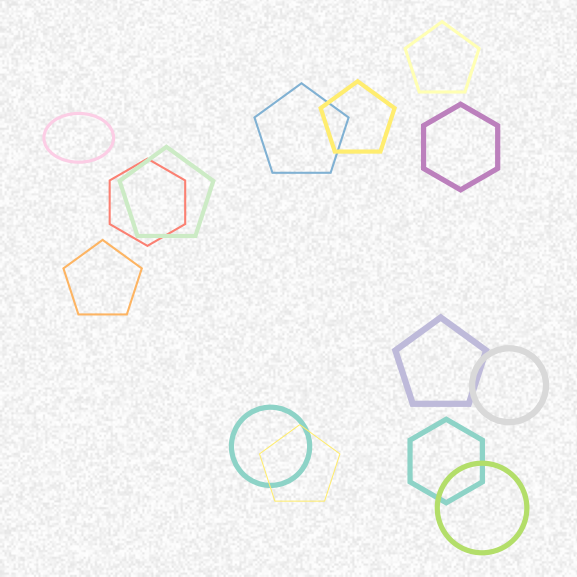[{"shape": "circle", "thickness": 2.5, "radius": 0.34, "center": [0.468, 0.226]}, {"shape": "hexagon", "thickness": 2.5, "radius": 0.36, "center": [0.773, 0.201]}, {"shape": "pentagon", "thickness": 1.5, "radius": 0.34, "center": [0.766, 0.894]}, {"shape": "pentagon", "thickness": 3, "radius": 0.41, "center": [0.763, 0.367]}, {"shape": "hexagon", "thickness": 1, "radius": 0.38, "center": [0.255, 0.649]}, {"shape": "pentagon", "thickness": 1, "radius": 0.43, "center": [0.522, 0.769]}, {"shape": "pentagon", "thickness": 1, "radius": 0.36, "center": [0.178, 0.512]}, {"shape": "circle", "thickness": 2.5, "radius": 0.39, "center": [0.835, 0.119]}, {"shape": "oval", "thickness": 1.5, "radius": 0.3, "center": [0.136, 0.761]}, {"shape": "circle", "thickness": 3, "radius": 0.32, "center": [0.882, 0.332]}, {"shape": "hexagon", "thickness": 2.5, "radius": 0.37, "center": [0.798, 0.745]}, {"shape": "pentagon", "thickness": 2, "radius": 0.43, "center": [0.288, 0.66]}, {"shape": "pentagon", "thickness": 2, "radius": 0.34, "center": [0.619, 0.791]}, {"shape": "pentagon", "thickness": 0.5, "radius": 0.37, "center": [0.519, 0.191]}]